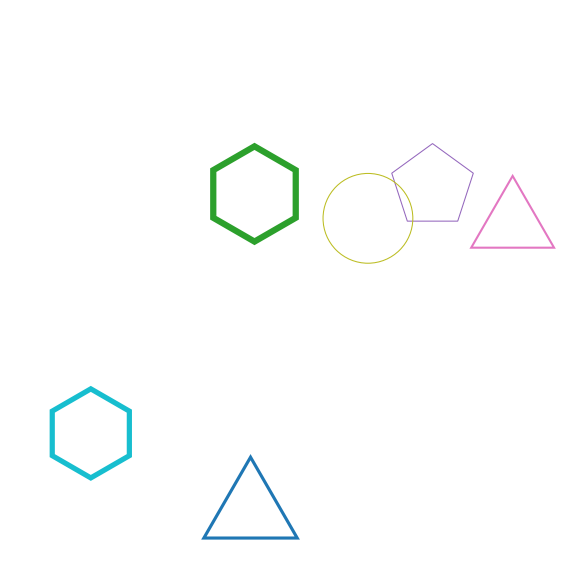[{"shape": "triangle", "thickness": 1.5, "radius": 0.47, "center": [0.434, 0.114]}, {"shape": "hexagon", "thickness": 3, "radius": 0.41, "center": [0.441, 0.663]}, {"shape": "pentagon", "thickness": 0.5, "radius": 0.37, "center": [0.749, 0.676]}, {"shape": "triangle", "thickness": 1, "radius": 0.41, "center": [0.888, 0.612]}, {"shape": "circle", "thickness": 0.5, "radius": 0.39, "center": [0.637, 0.621]}, {"shape": "hexagon", "thickness": 2.5, "radius": 0.39, "center": [0.157, 0.249]}]